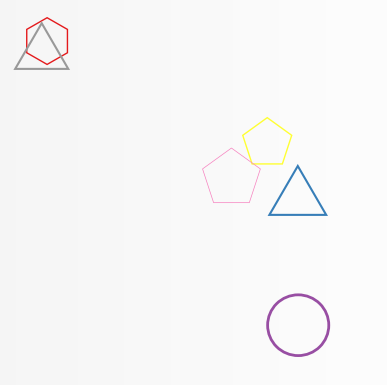[{"shape": "hexagon", "thickness": 1, "radius": 0.3, "center": [0.122, 0.893]}, {"shape": "triangle", "thickness": 1.5, "radius": 0.42, "center": [0.768, 0.484]}, {"shape": "circle", "thickness": 2, "radius": 0.39, "center": [0.77, 0.155]}, {"shape": "pentagon", "thickness": 1, "radius": 0.33, "center": [0.69, 0.628]}, {"shape": "pentagon", "thickness": 0.5, "radius": 0.39, "center": [0.597, 0.537]}, {"shape": "triangle", "thickness": 1.5, "radius": 0.4, "center": [0.108, 0.861]}]